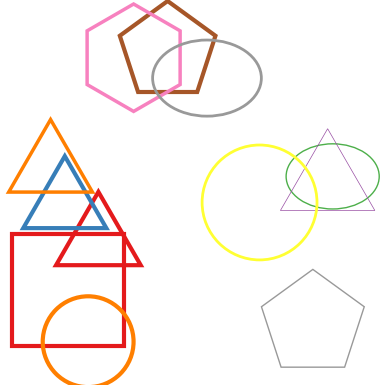[{"shape": "triangle", "thickness": 3, "radius": 0.63, "center": [0.256, 0.375]}, {"shape": "square", "thickness": 3, "radius": 0.73, "center": [0.177, 0.247]}, {"shape": "triangle", "thickness": 3, "radius": 0.62, "center": [0.168, 0.47]}, {"shape": "oval", "thickness": 1, "radius": 0.6, "center": [0.864, 0.542]}, {"shape": "triangle", "thickness": 0.5, "radius": 0.71, "center": [0.851, 0.524]}, {"shape": "circle", "thickness": 3, "radius": 0.59, "center": [0.229, 0.112]}, {"shape": "triangle", "thickness": 2.5, "radius": 0.63, "center": [0.131, 0.564]}, {"shape": "circle", "thickness": 2, "radius": 0.75, "center": [0.674, 0.474]}, {"shape": "pentagon", "thickness": 3, "radius": 0.65, "center": [0.435, 0.867]}, {"shape": "hexagon", "thickness": 2.5, "radius": 0.7, "center": [0.347, 0.85]}, {"shape": "pentagon", "thickness": 1, "radius": 0.7, "center": [0.813, 0.16]}, {"shape": "oval", "thickness": 2, "radius": 0.71, "center": [0.538, 0.797]}]